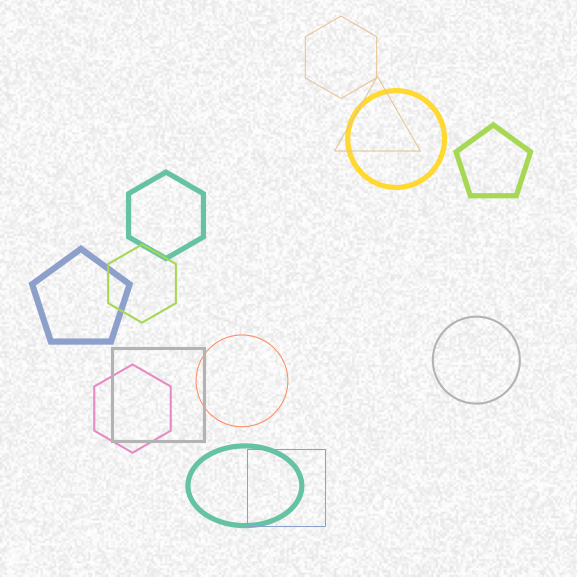[{"shape": "hexagon", "thickness": 2.5, "radius": 0.37, "center": [0.287, 0.626]}, {"shape": "oval", "thickness": 2.5, "radius": 0.49, "center": [0.424, 0.158]}, {"shape": "circle", "thickness": 0.5, "radius": 0.4, "center": [0.419, 0.34]}, {"shape": "pentagon", "thickness": 3, "radius": 0.44, "center": [0.14, 0.479]}, {"shape": "square", "thickness": 0.5, "radius": 0.33, "center": [0.495, 0.155]}, {"shape": "hexagon", "thickness": 1, "radius": 0.38, "center": [0.229, 0.292]}, {"shape": "pentagon", "thickness": 2.5, "radius": 0.34, "center": [0.854, 0.715]}, {"shape": "hexagon", "thickness": 1, "radius": 0.34, "center": [0.246, 0.508]}, {"shape": "circle", "thickness": 2.5, "radius": 0.42, "center": [0.686, 0.758]}, {"shape": "hexagon", "thickness": 0.5, "radius": 0.36, "center": [0.59, 0.9]}, {"shape": "triangle", "thickness": 0.5, "radius": 0.43, "center": [0.654, 0.781]}, {"shape": "circle", "thickness": 1, "radius": 0.38, "center": [0.825, 0.376]}, {"shape": "square", "thickness": 1.5, "radius": 0.4, "center": [0.274, 0.316]}]